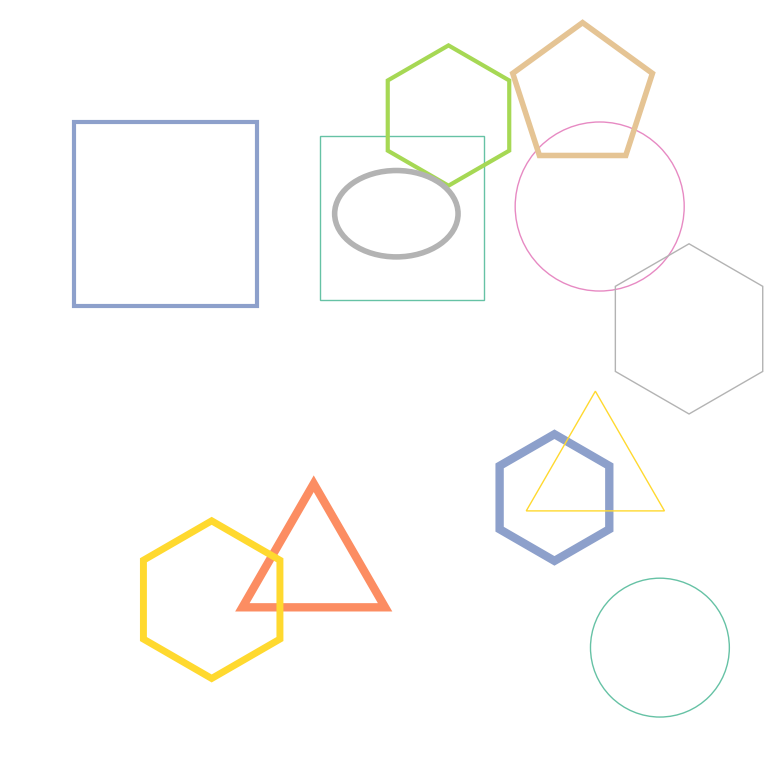[{"shape": "circle", "thickness": 0.5, "radius": 0.45, "center": [0.857, 0.159]}, {"shape": "square", "thickness": 0.5, "radius": 0.53, "center": [0.523, 0.717]}, {"shape": "triangle", "thickness": 3, "radius": 0.54, "center": [0.407, 0.265]}, {"shape": "square", "thickness": 1.5, "radius": 0.59, "center": [0.215, 0.722]}, {"shape": "hexagon", "thickness": 3, "radius": 0.41, "center": [0.72, 0.354]}, {"shape": "circle", "thickness": 0.5, "radius": 0.55, "center": [0.779, 0.732]}, {"shape": "hexagon", "thickness": 1.5, "radius": 0.46, "center": [0.582, 0.85]}, {"shape": "hexagon", "thickness": 2.5, "radius": 0.51, "center": [0.275, 0.221]}, {"shape": "triangle", "thickness": 0.5, "radius": 0.52, "center": [0.773, 0.388]}, {"shape": "pentagon", "thickness": 2, "radius": 0.48, "center": [0.757, 0.875]}, {"shape": "oval", "thickness": 2, "radius": 0.4, "center": [0.515, 0.722]}, {"shape": "hexagon", "thickness": 0.5, "radius": 0.55, "center": [0.895, 0.573]}]